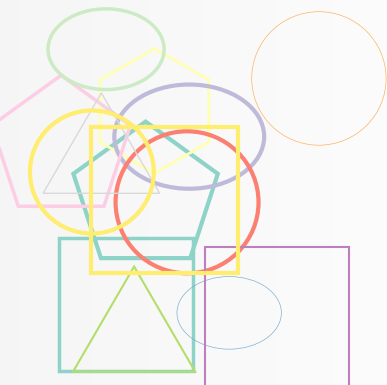[{"shape": "pentagon", "thickness": 3, "radius": 0.98, "center": [0.376, 0.488]}, {"shape": "square", "thickness": 2.5, "radius": 0.86, "center": [0.325, 0.209]}, {"shape": "hexagon", "thickness": 2, "radius": 0.81, "center": [0.399, 0.712]}, {"shape": "oval", "thickness": 3, "radius": 0.97, "center": [0.488, 0.645]}, {"shape": "circle", "thickness": 3, "radius": 0.92, "center": [0.483, 0.475]}, {"shape": "oval", "thickness": 0.5, "radius": 0.67, "center": [0.591, 0.187]}, {"shape": "circle", "thickness": 0.5, "radius": 0.87, "center": [0.823, 0.796]}, {"shape": "triangle", "thickness": 1.5, "radius": 0.91, "center": [0.346, 0.126]}, {"shape": "pentagon", "thickness": 2.5, "radius": 0.94, "center": [0.158, 0.616]}, {"shape": "triangle", "thickness": 1, "radius": 0.87, "center": [0.262, 0.585]}, {"shape": "square", "thickness": 1.5, "radius": 0.93, "center": [0.714, 0.174]}, {"shape": "oval", "thickness": 2.5, "radius": 0.75, "center": [0.274, 0.872]}, {"shape": "square", "thickness": 3, "radius": 0.95, "center": [0.425, 0.481]}, {"shape": "circle", "thickness": 3, "radius": 0.8, "center": [0.237, 0.553]}]